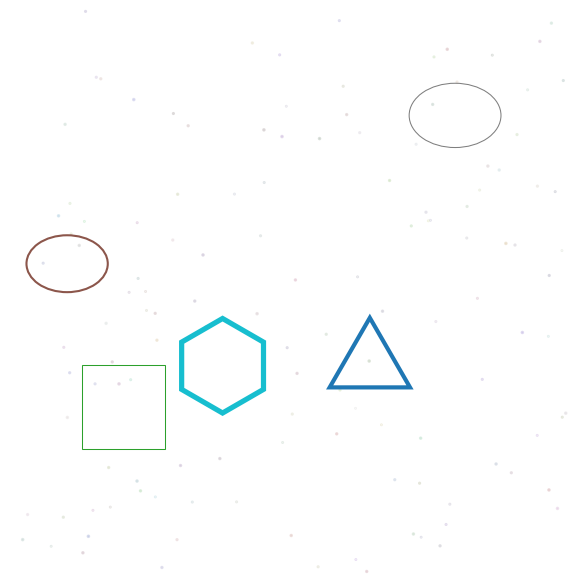[{"shape": "triangle", "thickness": 2, "radius": 0.4, "center": [0.64, 0.368]}, {"shape": "square", "thickness": 0.5, "radius": 0.36, "center": [0.214, 0.295]}, {"shape": "oval", "thickness": 1, "radius": 0.35, "center": [0.116, 0.542]}, {"shape": "oval", "thickness": 0.5, "radius": 0.4, "center": [0.788, 0.799]}, {"shape": "hexagon", "thickness": 2.5, "radius": 0.41, "center": [0.385, 0.366]}]